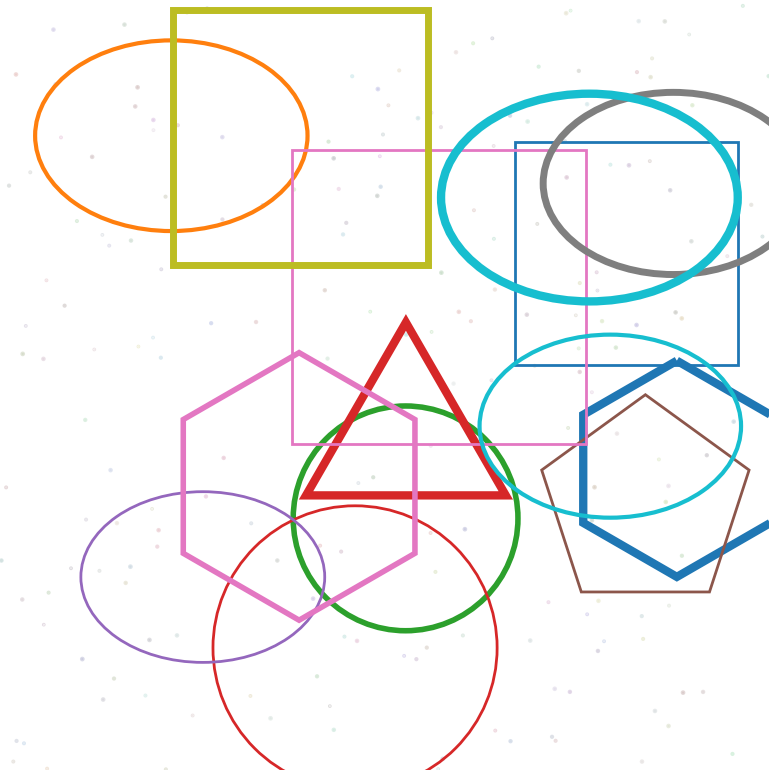[{"shape": "hexagon", "thickness": 3, "radius": 0.7, "center": [0.879, 0.391]}, {"shape": "square", "thickness": 1, "radius": 0.73, "center": [0.814, 0.671]}, {"shape": "oval", "thickness": 1.5, "radius": 0.88, "center": [0.223, 0.824]}, {"shape": "circle", "thickness": 2, "radius": 0.73, "center": [0.527, 0.327]}, {"shape": "circle", "thickness": 1, "radius": 0.92, "center": [0.461, 0.159]}, {"shape": "triangle", "thickness": 3, "radius": 0.75, "center": [0.527, 0.432]}, {"shape": "oval", "thickness": 1, "radius": 0.79, "center": [0.263, 0.251]}, {"shape": "pentagon", "thickness": 1, "radius": 0.71, "center": [0.838, 0.346]}, {"shape": "hexagon", "thickness": 2, "radius": 0.87, "center": [0.388, 0.368]}, {"shape": "square", "thickness": 1, "radius": 0.95, "center": [0.57, 0.615]}, {"shape": "oval", "thickness": 2.5, "radius": 0.84, "center": [0.874, 0.762]}, {"shape": "square", "thickness": 2.5, "radius": 0.83, "center": [0.391, 0.822]}, {"shape": "oval", "thickness": 3, "radius": 0.96, "center": [0.765, 0.743]}, {"shape": "oval", "thickness": 1.5, "radius": 0.85, "center": [0.793, 0.447]}]